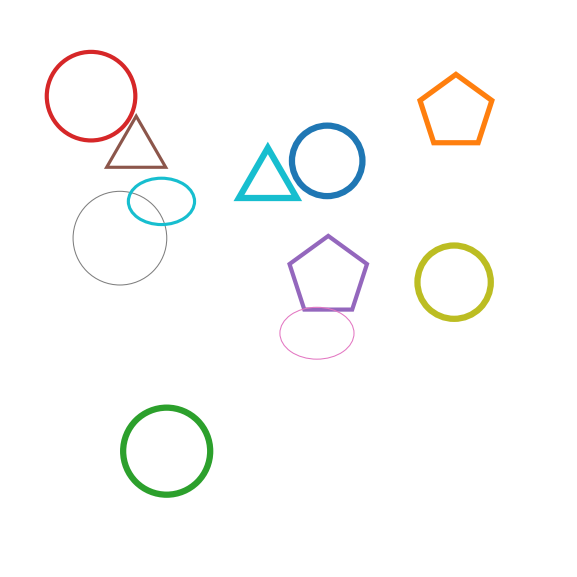[{"shape": "circle", "thickness": 3, "radius": 0.31, "center": [0.567, 0.721]}, {"shape": "pentagon", "thickness": 2.5, "radius": 0.33, "center": [0.79, 0.805]}, {"shape": "circle", "thickness": 3, "radius": 0.38, "center": [0.289, 0.218]}, {"shape": "circle", "thickness": 2, "radius": 0.38, "center": [0.158, 0.833]}, {"shape": "pentagon", "thickness": 2, "radius": 0.35, "center": [0.568, 0.52]}, {"shape": "triangle", "thickness": 1.5, "radius": 0.3, "center": [0.236, 0.739]}, {"shape": "oval", "thickness": 0.5, "radius": 0.32, "center": [0.549, 0.422]}, {"shape": "circle", "thickness": 0.5, "radius": 0.41, "center": [0.208, 0.587]}, {"shape": "circle", "thickness": 3, "radius": 0.32, "center": [0.786, 0.511]}, {"shape": "oval", "thickness": 1.5, "radius": 0.29, "center": [0.28, 0.65]}, {"shape": "triangle", "thickness": 3, "radius": 0.29, "center": [0.464, 0.685]}]